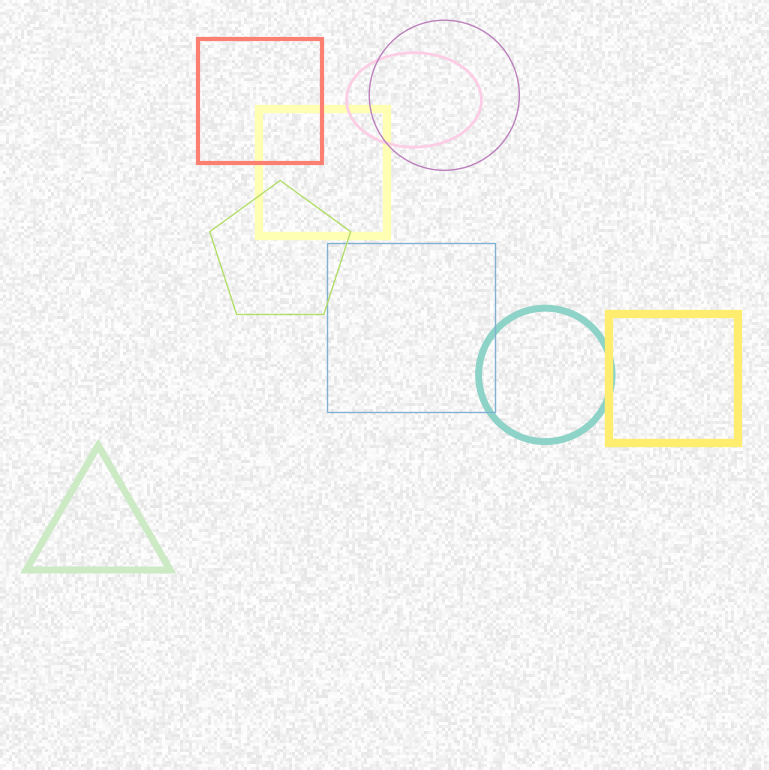[{"shape": "circle", "thickness": 2.5, "radius": 0.43, "center": [0.708, 0.513]}, {"shape": "square", "thickness": 3, "radius": 0.42, "center": [0.42, 0.776]}, {"shape": "square", "thickness": 1.5, "radius": 0.4, "center": [0.338, 0.869]}, {"shape": "square", "thickness": 0.5, "radius": 0.55, "center": [0.534, 0.575]}, {"shape": "pentagon", "thickness": 0.5, "radius": 0.48, "center": [0.364, 0.669]}, {"shape": "oval", "thickness": 1, "radius": 0.44, "center": [0.538, 0.87]}, {"shape": "circle", "thickness": 0.5, "radius": 0.49, "center": [0.577, 0.876]}, {"shape": "triangle", "thickness": 2.5, "radius": 0.54, "center": [0.128, 0.314]}, {"shape": "square", "thickness": 3, "radius": 0.42, "center": [0.875, 0.508]}]